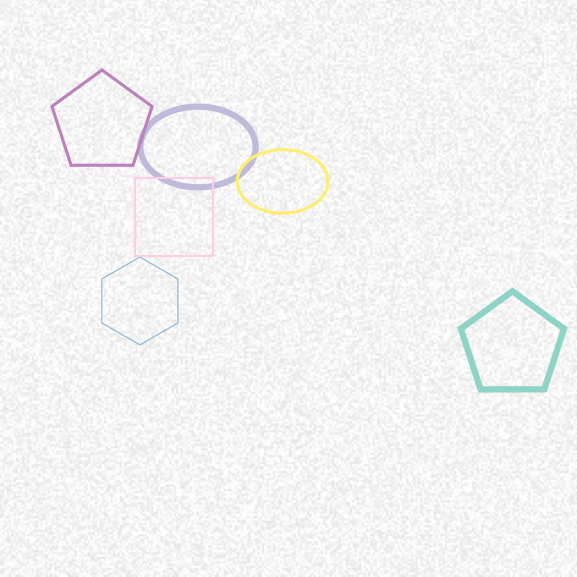[{"shape": "pentagon", "thickness": 3, "radius": 0.47, "center": [0.887, 0.401]}, {"shape": "oval", "thickness": 3, "radius": 0.5, "center": [0.343, 0.745]}, {"shape": "hexagon", "thickness": 0.5, "radius": 0.38, "center": [0.242, 0.478]}, {"shape": "square", "thickness": 1, "radius": 0.34, "center": [0.301, 0.624]}, {"shape": "pentagon", "thickness": 1.5, "radius": 0.46, "center": [0.177, 0.787]}, {"shape": "oval", "thickness": 1.5, "radius": 0.39, "center": [0.489, 0.685]}]